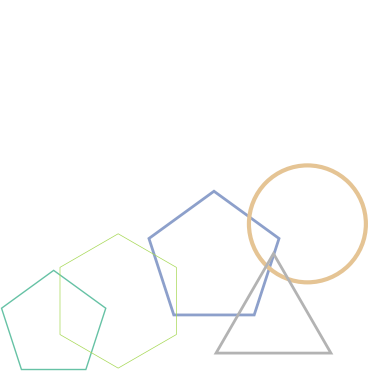[{"shape": "pentagon", "thickness": 1, "radius": 0.71, "center": [0.139, 0.155]}, {"shape": "pentagon", "thickness": 2, "radius": 0.89, "center": [0.556, 0.326]}, {"shape": "hexagon", "thickness": 0.5, "radius": 0.87, "center": [0.307, 0.218]}, {"shape": "circle", "thickness": 3, "radius": 0.76, "center": [0.798, 0.419]}, {"shape": "triangle", "thickness": 2, "radius": 0.86, "center": [0.71, 0.169]}]